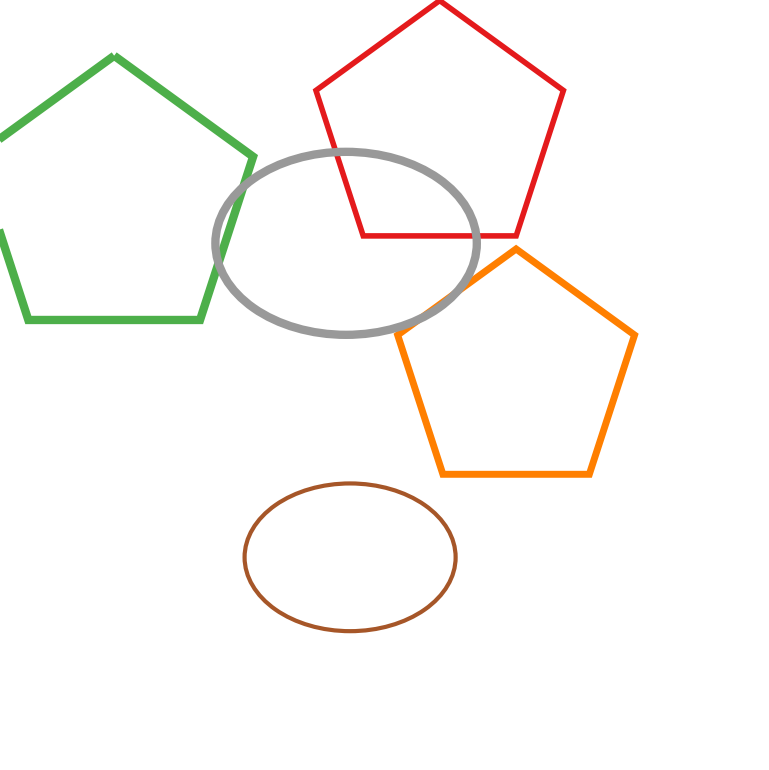[{"shape": "pentagon", "thickness": 2, "radius": 0.84, "center": [0.571, 0.83]}, {"shape": "pentagon", "thickness": 3, "radius": 0.95, "center": [0.148, 0.738]}, {"shape": "pentagon", "thickness": 2.5, "radius": 0.81, "center": [0.67, 0.515]}, {"shape": "oval", "thickness": 1.5, "radius": 0.69, "center": [0.455, 0.276]}, {"shape": "oval", "thickness": 3, "radius": 0.85, "center": [0.449, 0.684]}]